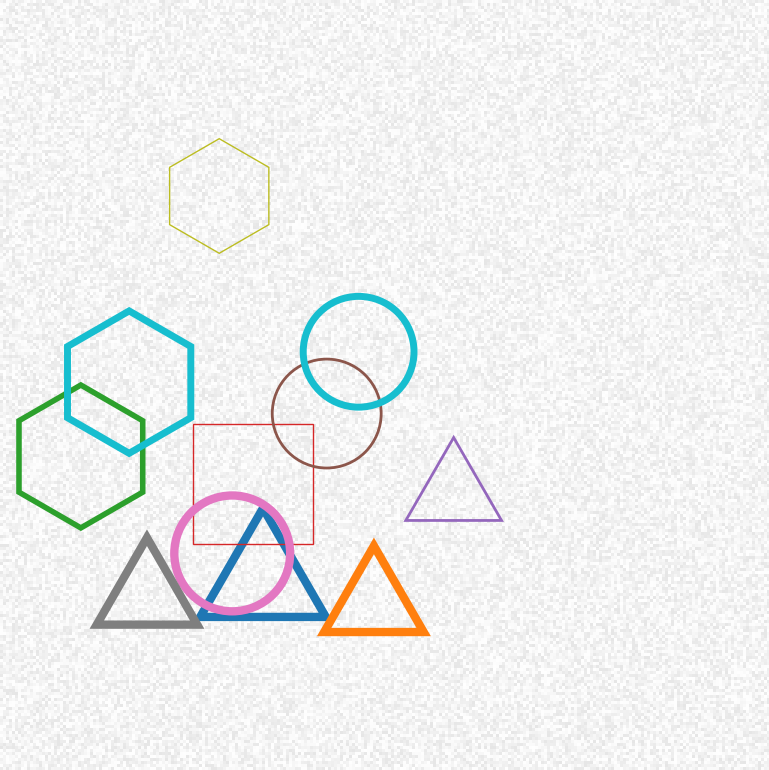[{"shape": "triangle", "thickness": 3, "radius": 0.47, "center": [0.342, 0.246]}, {"shape": "triangle", "thickness": 3, "radius": 0.37, "center": [0.486, 0.216]}, {"shape": "hexagon", "thickness": 2, "radius": 0.46, "center": [0.105, 0.407]}, {"shape": "square", "thickness": 0.5, "radius": 0.39, "center": [0.328, 0.371]}, {"shape": "triangle", "thickness": 1, "radius": 0.36, "center": [0.589, 0.36]}, {"shape": "circle", "thickness": 1, "radius": 0.35, "center": [0.424, 0.463]}, {"shape": "circle", "thickness": 3, "radius": 0.38, "center": [0.302, 0.281]}, {"shape": "triangle", "thickness": 3, "radius": 0.38, "center": [0.191, 0.226]}, {"shape": "hexagon", "thickness": 0.5, "radius": 0.37, "center": [0.285, 0.745]}, {"shape": "circle", "thickness": 2.5, "radius": 0.36, "center": [0.466, 0.543]}, {"shape": "hexagon", "thickness": 2.5, "radius": 0.46, "center": [0.168, 0.504]}]